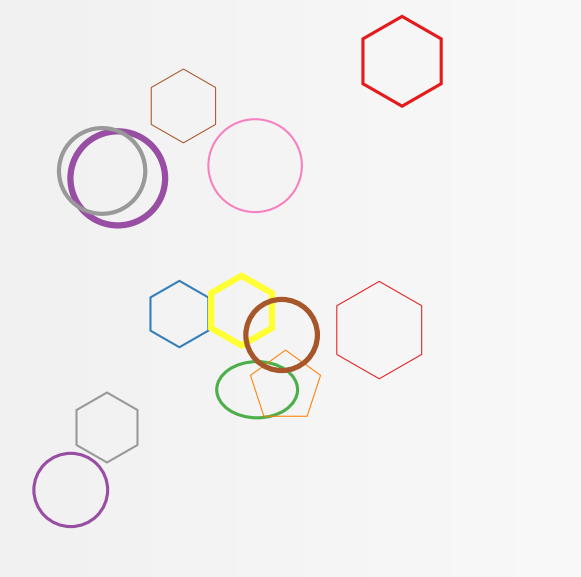[{"shape": "hexagon", "thickness": 0.5, "radius": 0.42, "center": [0.652, 0.428]}, {"shape": "hexagon", "thickness": 1.5, "radius": 0.39, "center": [0.692, 0.893]}, {"shape": "hexagon", "thickness": 1, "radius": 0.29, "center": [0.309, 0.455]}, {"shape": "oval", "thickness": 1.5, "radius": 0.35, "center": [0.442, 0.324]}, {"shape": "circle", "thickness": 1.5, "radius": 0.32, "center": [0.122, 0.151]}, {"shape": "circle", "thickness": 3, "radius": 0.41, "center": [0.203, 0.69]}, {"shape": "pentagon", "thickness": 0.5, "radius": 0.32, "center": [0.491, 0.33]}, {"shape": "hexagon", "thickness": 3, "radius": 0.3, "center": [0.416, 0.461]}, {"shape": "circle", "thickness": 2.5, "radius": 0.31, "center": [0.485, 0.419]}, {"shape": "hexagon", "thickness": 0.5, "radius": 0.32, "center": [0.316, 0.816]}, {"shape": "circle", "thickness": 1, "radius": 0.4, "center": [0.439, 0.712]}, {"shape": "hexagon", "thickness": 1, "radius": 0.3, "center": [0.184, 0.259]}, {"shape": "circle", "thickness": 2, "radius": 0.37, "center": [0.176, 0.703]}]